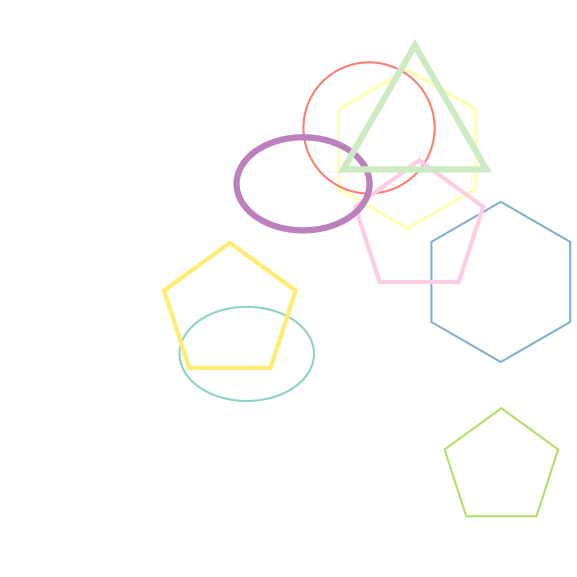[{"shape": "oval", "thickness": 1, "radius": 0.58, "center": [0.427, 0.386]}, {"shape": "hexagon", "thickness": 1.5, "radius": 0.69, "center": [0.705, 0.741]}, {"shape": "circle", "thickness": 1, "radius": 0.57, "center": [0.639, 0.778]}, {"shape": "hexagon", "thickness": 1, "radius": 0.69, "center": [0.867, 0.511]}, {"shape": "pentagon", "thickness": 1, "radius": 0.52, "center": [0.868, 0.189]}, {"shape": "pentagon", "thickness": 2, "radius": 0.58, "center": [0.726, 0.605]}, {"shape": "oval", "thickness": 3, "radius": 0.58, "center": [0.525, 0.681]}, {"shape": "triangle", "thickness": 3, "radius": 0.72, "center": [0.718, 0.777]}, {"shape": "pentagon", "thickness": 2, "radius": 0.6, "center": [0.398, 0.459]}]